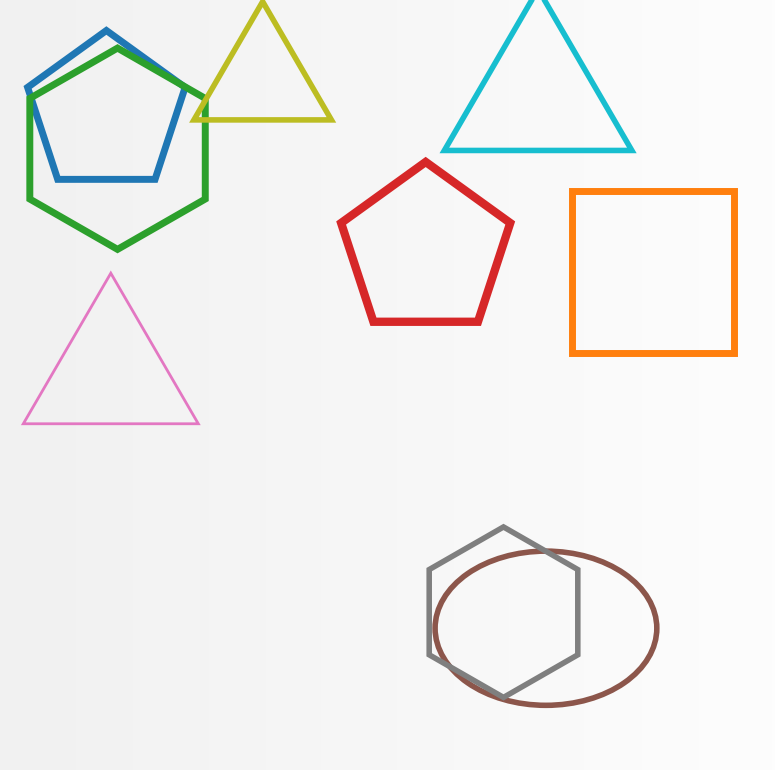[{"shape": "pentagon", "thickness": 2.5, "radius": 0.53, "center": [0.137, 0.854]}, {"shape": "square", "thickness": 2.5, "radius": 0.52, "center": [0.843, 0.647]}, {"shape": "hexagon", "thickness": 2.5, "radius": 0.65, "center": [0.152, 0.807]}, {"shape": "pentagon", "thickness": 3, "radius": 0.57, "center": [0.549, 0.675]}, {"shape": "oval", "thickness": 2, "radius": 0.72, "center": [0.704, 0.184]}, {"shape": "triangle", "thickness": 1, "radius": 0.65, "center": [0.143, 0.515]}, {"shape": "hexagon", "thickness": 2, "radius": 0.55, "center": [0.65, 0.205]}, {"shape": "triangle", "thickness": 2, "radius": 0.51, "center": [0.339, 0.895]}, {"shape": "triangle", "thickness": 2, "radius": 0.7, "center": [0.694, 0.874]}]